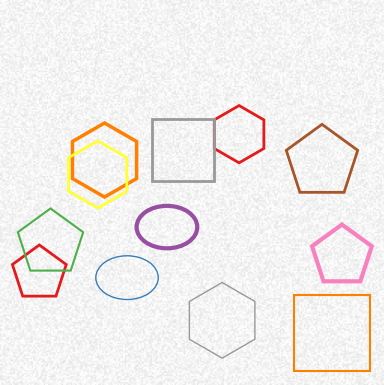[{"shape": "hexagon", "thickness": 2, "radius": 0.37, "center": [0.621, 0.651]}, {"shape": "pentagon", "thickness": 2, "radius": 0.37, "center": [0.102, 0.29]}, {"shape": "oval", "thickness": 1, "radius": 0.41, "center": [0.33, 0.279]}, {"shape": "pentagon", "thickness": 1.5, "radius": 0.45, "center": [0.131, 0.369]}, {"shape": "oval", "thickness": 3, "radius": 0.39, "center": [0.434, 0.41]}, {"shape": "hexagon", "thickness": 2.5, "radius": 0.48, "center": [0.272, 0.584]}, {"shape": "square", "thickness": 1.5, "radius": 0.49, "center": [0.862, 0.134]}, {"shape": "hexagon", "thickness": 2, "radius": 0.44, "center": [0.254, 0.547]}, {"shape": "pentagon", "thickness": 2, "radius": 0.49, "center": [0.836, 0.579]}, {"shape": "pentagon", "thickness": 3, "radius": 0.41, "center": [0.888, 0.335]}, {"shape": "hexagon", "thickness": 1, "radius": 0.49, "center": [0.577, 0.168]}, {"shape": "square", "thickness": 2, "radius": 0.4, "center": [0.475, 0.61]}]